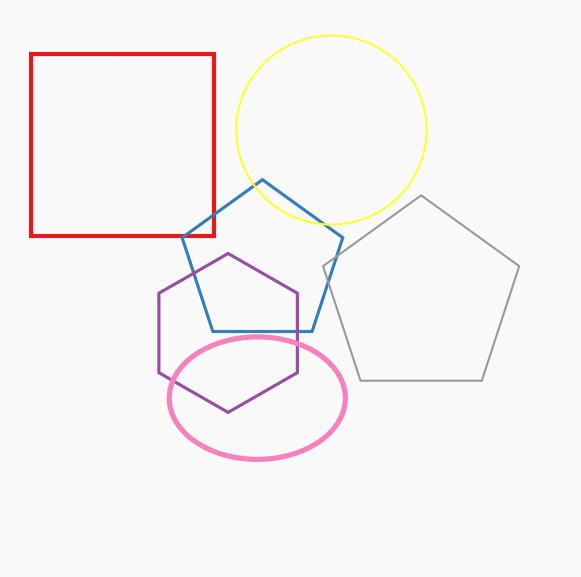[{"shape": "square", "thickness": 2, "radius": 0.79, "center": [0.211, 0.748]}, {"shape": "pentagon", "thickness": 1.5, "radius": 0.73, "center": [0.452, 0.543]}, {"shape": "hexagon", "thickness": 1.5, "radius": 0.69, "center": [0.392, 0.423]}, {"shape": "circle", "thickness": 1, "radius": 0.82, "center": [0.57, 0.774]}, {"shape": "oval", "thickness": 2.5, "radius": 0.76, "center": [0.443, 0.31]}, {"shape": "pentagon", "thickness": 1, "radius": 0.89, "center": [0.725, 0.483]}]